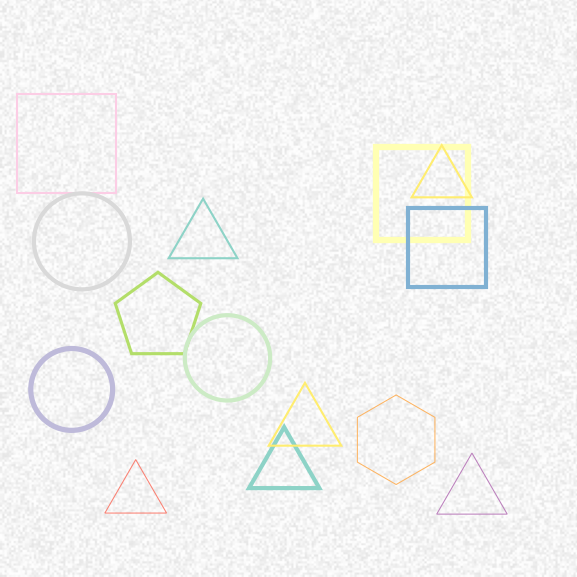[{"shape": "triangle", "thickness": 1, "radius": 0.34, "center": [0.352, 0.586]}, {"shape": "triangle", "thickness": 2, "radius": 0.35, "center": [0.492, 0.189]}, {"shape": "square", "thickness": 3, "radius": 0.4, "center": [0.731, 0.664]}, {"shape": "circle", "thickness": 2.5, "radius": 0.35, "center": [0.124, 0.325]}, {"shape": "triangle", "thickness": 0.5, "radius": 0.31, "center": [0.235, 0.142]}, {"shape": "square", "thickness": 2, "radius": 0.34, "center": [0.774, 0.571]}, {"shape": "hexagon", "thickness": 0.5, "radius": 0.39, "center": [0.686, 0.238]}, {"shape": "pentagon", "thickness": 1.5, "radius": 0.39, "center": [0.274, 0.45]}, {"shape": "square", "thickness": 1, "radius": 0.43, "center": [0.115, 0.751]}, {"shape": "circle", "thickness": 2, "radius": 0.42, "center": [0.142, 0.581]}, {"shape": "triangle", "thickness": 0.5, "radius": 0.35, "center": [0.817, 0.144]}, {"shape": "circle", "thickness": 2, "radius": 0.37, "center": [0.394, 0.379]}, {"shape": "triangle", "thickness": 1, "radius": 0.36, "center": [0.528, 0.264]}, {"shape": "triangle", "thickness": 1, "radius": 0.3, "center": [0.765, 0.688]}]